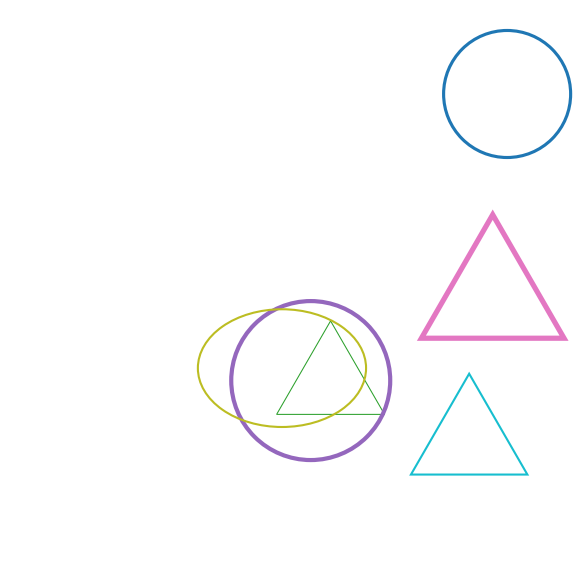[{"shape": "circle", "thickness": 1.5, "radius": 0.55, "center": [0.878, 0.836]}, {"shape": "triangle", "thickness": 0.5, "radius": 0.54, "center": [0.572, 0.336]}, {"shape": "circle", "thickness": 2, "radius": 0.69, "center": [0.538, 0.34]}, {"shape": "triangle", "thickness": 2.5, "radius": 0.71, "center": [0.853, 0.485]}, {"shape": "oval", "thickness": 1, "radius": 0.73, "center": [0.488, 0.362]}, {"shape": "triangle", "thickness": 1, "radius": 0.58, "center": [0.812, 0.236]}]